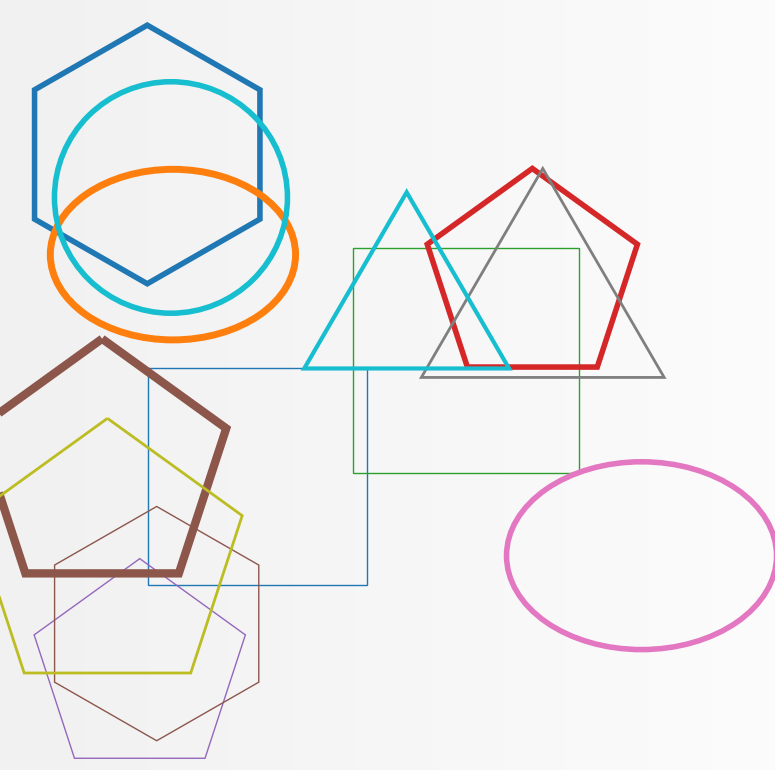[{"shape": "square", "thickness": 0.5, "radius": 0.71, "center": [0.333, 0.381]}, {"shape": "hexagon", "thickness": 2, "radius": 0.84, "center": [0.19, 0.799]}, {"shape": "oval", "thickness": 2.5, "radius": 0.79, "center": [0.223, 0.669]}, {"shape": "square", "thickness": 0.5, "radius": 0.73, "center": [0.601, 0.532]}, {"shape": "pentagon", "thickness": 2, "radius": 0.71, "center": [0.687, 0.639]}, {"shape": "pentagon", "thickness": 0.5, "radius": 0.72, "center": [0.18, 0.131]}, {"shape": "pentagon", "thickness": 3, "radius": 0.84, "center": [0.132, 0.392]}, {"shape": "hexagon", "thickness": 0.5, "radius": 0.76, "center": [0.202, 0.19]}, {"shape": "oval", "thickness": 2, "radius": 0.87, "center": [0.828, 0.278]}, {"shape": "triangle", "thickness": 1, "radius": 0.9, "center": [0.7, 0.6]}, {"shape": "pentagon", "thickness": 1, "radius": 0.91, "center": [0.139, 0.274]}, {"shape": "triangle", "thickness": 1.5, "radius": 0.76, "center": [0.525, 0.598]}, {"shape": "circle", "thickness": 2, "radius": 0.75, "center": [0.221, 0.744]}]